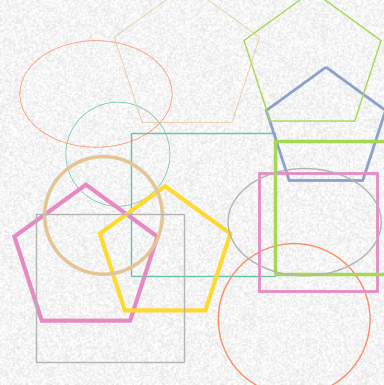[{"shape": "circle", "thickness": 0.5, "radius": 0.68, "center": [0.306, 0.599]}, {"shape": "square", "thickness": 1, "radius": 0.93, "center": [0.527, 0.468]}, {"shape": "oval", "thickness": 0.5, "radius": 0.99, "center": [0.249, 0.756]}, {"shape": "circle", "thickness": 1, "radius": 0.99, "center": [0.764, 0.17]}, {"shape": "pentagon", "thickness": 2, "radius": 0.81, "center": [0.847, 0.663]}, {"shape": "pentagon", "thickness": 3, "radius": 0.98, "center": [0.223, 0.325]}, {"shape": "square", "thickness": 2, "radius": 0.76, "center": [0.827, 0.398]}, {"shape": "square", "thickness": 2.5, "radius": 0.86, "center": [0.885, 0.461]}, {"shape": "pentagon", "thickness": 1, "radius": 0.93, "center": [0.812, 0.837]}, {"shape": "pentagon", "thickness": 3, "radius": 0.89, "center": [0.429, 0.338]}, {"shape": "pentagon", "thickness": 0.5, "radius": 0.99, "center": [0.486, 0.842]}, {"shape": "circle", "thickness": 2.5, "radius": 0.76, "center": [0.269, 0.441]}, {"shape": "square", "thickness": 1, "radius": 0.96, "center": [0.285, 0.252]}, {"shape": "oval", "thickness": 1, "radius": 0.99, "center": [0.791, 0.423]}]